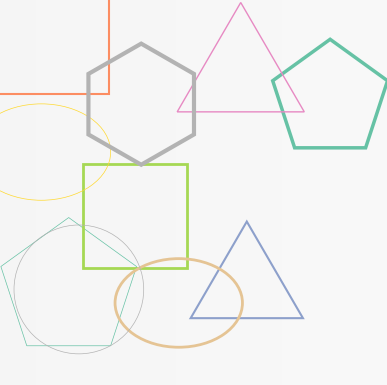[{"shape": "pentagon", "thickness": 2.5, "radius": 0.78, "center": [0.852, 0.742]}, {"shape": "pentagon", "thickness": 0.5, "radius": 0.92, "center": [0.177, 0.251]}, {"shape": "square", "thickness": 1.5, "radius": 0.72, "center": [0.139, 0.898]}, {"shape": "triangle", "thickness": 1.5, "radius": 0.84, "center": [0.637, 0.257]}, {"shape": "triangle", "thickness": 1, "radius": 0.95, "center": [0.621, 0.804]}, {"shape": "square", "thickness": 2, "radius": 0.67, "center": [0.348, 0.439]}, {"shape": "oval", "thickness": 0.5, "radius": 0.89, "center": [0.107, 0.605]}, {"shape": "oval", "thickness": 2, "radius": 0.82, "center": [0.461, 0.213]}, {"shape": "circle", "thickness": 0.5, "radius": 0.84, "center": [0.204, 0.248]}, {"shape": "hexagon", "thickness": 3, "radius": 0.79, "center": [0.364, 0.729]}]